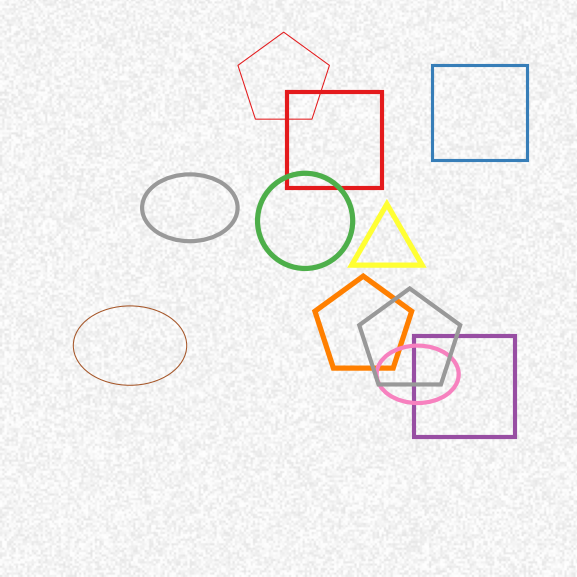[{"shape": "square", "thickness": 2, "radius": 0.41, "center": [0.579, 0.757]}, {"shape": "pentagon", "thickness": 0.5, "radius": 0.42, "center": [0.491, 0.86]}, {"shape": "square", "thickness": 1.5, "radius": 0.41, "center": [0.83, 0.805]}, {"shape": "circle", "thickness": 2.5, "radius": 0.41, "center": [0.528, 0.617]}, {"shape": "square", "thickness": 2, "radius": 0.44, "center": [0.805, 0.329]}, {"shape": "pentagon", "thickness": 2.5, "radius": 0.44, "center": [0.629, 0.433]}, {"shape": "triangle", "thickness": 2.5, "radius": 0.35, "center": [0.67, 0.575]}, {"shape": "oval", "thickness": 0.5, "radius": 0.49, "center": [0.225, 0.401]}, {"shape": "oval", "thickness": 2, "radius": 0.36, "center": [0.723, 0.351]}, {"shape": "pentagon", "thickness": 2, "radius": 0.46, "center": [0.709, 0.408]}, {"shape": "oval", "thickness": 2, "radius": 0.41, "center": [0.329, 0.639]}]